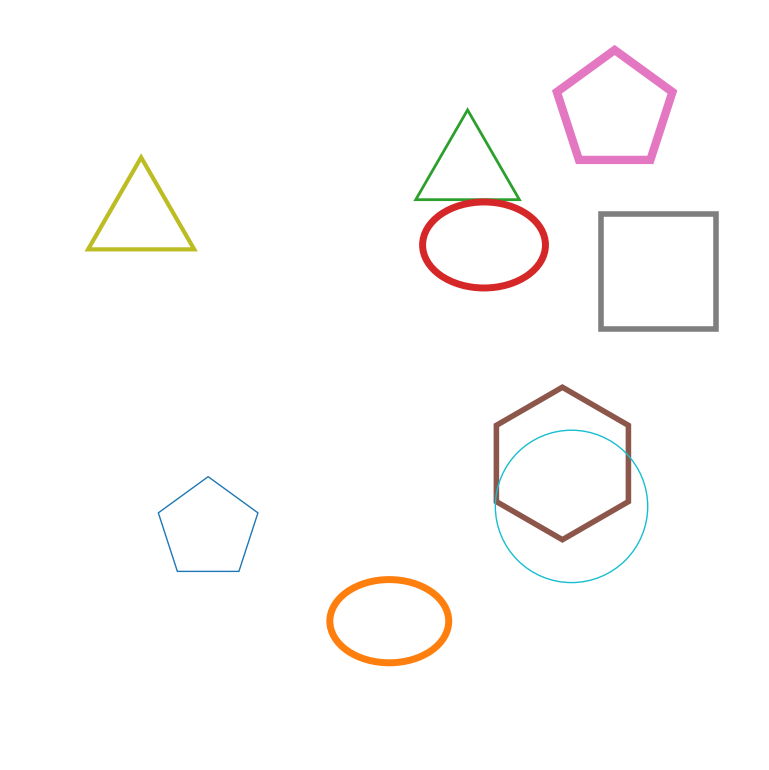[{"shape": "pentagon", "thickness": 0.5, "radius": 0.34, "center": [0.27, 0.313]}, {"shape": "oval", "thickness": 2.5, "radius": 0.39, "center": [0.506, 0.193]}, {"shape": "triangle", "thickness": 1, "radius": 0.39, "center": [0.607, 0.78]}, {"shape": "oval", "thickness": 2.5, "radius": 0.4, "center": [0.629, 0.682]}, {"shape": "hexagon", "thickness": 2, "radius": 0.49, "center": [0.73, 0.398]}, {"shape": "pentagon", "thickness": 3, "radius": 0.39, "center": [0.798, 0.856]}, {"shape": "square", "thickness": 2, "radius": 0.37, "center": [0.855, 0.648]}, {"shape": "triangle", "thickness": 1.5, "radius": 0.4, "center": [0.183, 0.716]}, {"shape": "circle", "thickness": 0.5, "radius": 0.49, "center": [0.742, 0.342]}]